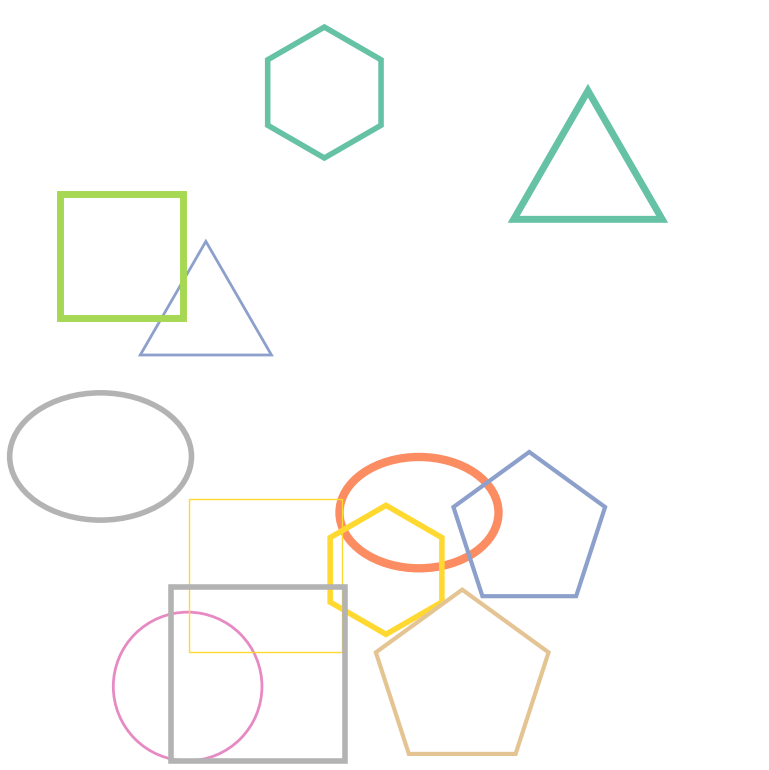[{"shape": "hexagon", "thickness": 2, "radius": 0.43, "center": [0.421, 0.88]}, {"shape": "triangle", "thickness": 2.5, "radius": 0.56, "center": [0.764, 0.771]}, {"shape": "oval", "thickness": 3, "radius": 0.52, "center": [0.544, 0.334]}, {"shape": "pentagon", "thickness": 1.5, "radius": 0.52, "center": [0.687, 0.309]}, {"shape": "triangle", "thickness": 1, "radius": 0.49, "center": [0.267, 0.588]}, {"shape": "circle", "thickness": 1, "radius": 0.48, "center": [0.244, 0.108]}, {"shape": "square", "thickness": 2.5, "radius": 0.4, "center": [0.158, 0.667]}, {"shape": "square", "thickness": 0.5, "radius": 0.5, "center": [0.345, 0.253]}, {"shape": "hexagon", "thickness": 2, "radius": 0.42, "center": [0.501, 0.26]}, {"shape": "pentagon", "thickness": 1.5, "radius": 0.59, "center": [0.6, 0.116]}, {"shape": "square", "thickness": 2, "radius": 0.56, "center": [0.336, 0.124]}, {"shape": "oval", "thickness": 2, "radius": 0.59, "center": [0.131, 0.407]}]